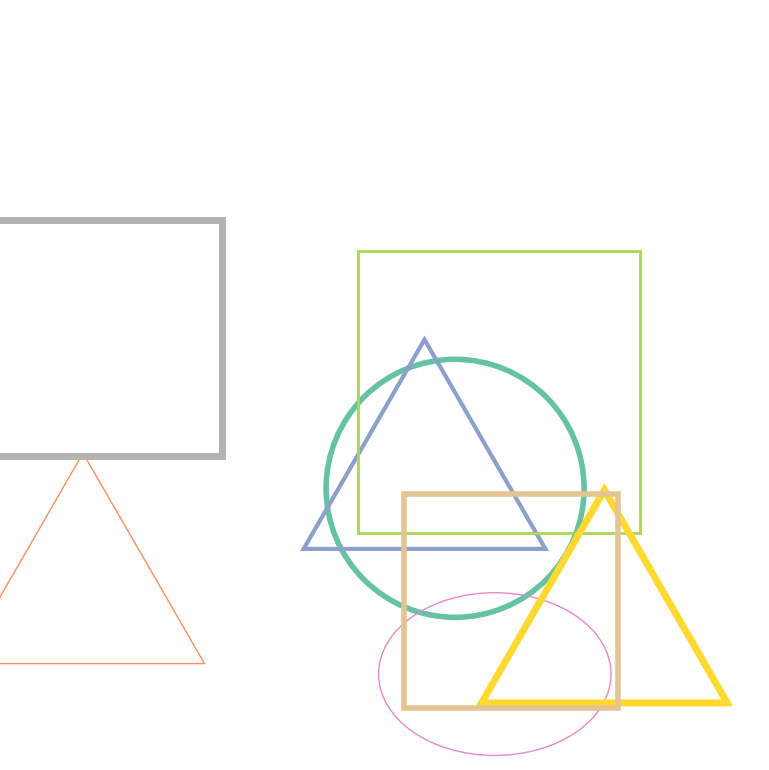[{"shape": "circle", "thickness": 2, "radius": 0.84, "center": [0.591, 0.366]}, {"shape": "triangle", "thickness": 0.5, "radius": 0.91, "center": [0.108, 0.229]}, {"shape": "triangle", "thickness": 1.5, "radius": 0.91, "center": [0.551, 0.378]}, {"shape": "oval", "thickness": 0.5, "radius": 0.75, "center": [0.643, 0.125]}, {"shape": "square", "thickness": 1, "radius": 0.91, "center": [0.648, 0.491]}, {"shape": "triangle", "thickness": 2.5, "radius": 0.92, "center": [0.785, 0.179]}, {"shape": "square", "thickness": 2, "radius": 0.7, "center": [0.664, 0.219]}, {"shape": "square", "thickness": 2.5, "radius": 0.77, "center": [0.135, 0.561]}]